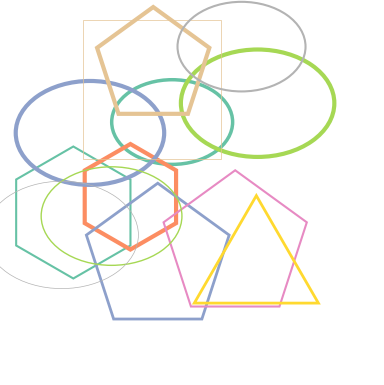[{"shape": "oval", "thickness": 2.5, "radius": 0.79, "center": [0.447, 0.683]}, {"shape": "hexagon", "thickness": 1.5, "radius": 0.86, "center": [0.19, 0.448]}, {"shape": "hexagon", "thickness": 3, "radius": 0.69, "center": [0.339, 0.489]}, {"shape": "pentagon", "thickness": 2, "radius": 0.98, "center": [0.41, 0.329]}, {"shape": "oval", "thickness": 3, "radius": 0.96, "center": [0.234, 0.655]}, {"shape": "pentagon", "thickness": 1.5, "radius": 0.98, "center": [0.611, 0.362]}, {"shape": "oval", "thickness": 1, "radius": 0.91, "center": [0.29, 0.439]}, {"shape": "oval", "thickness": 3, "radius": 1.0, "center": [0.669, 0.732]}, {"shape": "triangle", "thickness": 2, "radius": 0.93, "center": [0.666, 0.306]}, {"shape": "square", "thickness": 0.5, "radius": 0.9, "center": [0.395, 0.768]}, {"shape": "pentagon", "thickness": 3, "radius": 0.77, "center": [0.398, 0.828]}, {"shape": "oval", "thickness": 0.5, "radius": 1.0, "center": [0.16, 0.39]}, {"shape": "oval", "thickness": 1.5, "radius": 0.83, "center": [0.627, 0.879]}]